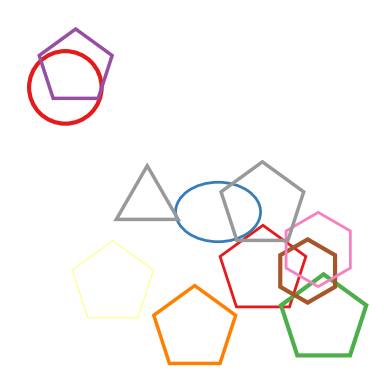[{"shape": "pentagon", "thickness": 2, "radius": 0.59, "center": [0.683, 0.298]}, {"shape": "circle", "thickness": 3, "radius": 0.47, "center": [0.17, 0.773]}, {"shape": "oval", "thickness": 2, "radius": 0.55, "center": [0.566, 0.449]}, {"shape": "pentagon", "thickness": 3, "radius": 0.58, "center": [0.841, 0.171]}, {"shape": "pentagon", "thickness": 2.5, "radius": 0.5, "center": [0.197, 0.825]}, {"shape": "pentagon", "thickness": 2.5, "radius": 0.56, "center": [0.506, 0.146]}, {"shape": "pentagon", "thickness": 0.5, "radius": 0.55, "center": [0.293, 0.264]}, {"shape": "hexagon", "thickness": 3, "radius": 0.41, "center": [0.799, 0.296]}, {"shape": "hexagon", "thickness": 2, "radius": 0.48, "center": [0.827, 0.352]}, {"shape": "pentagon", "thickness": 2.5, "radius": 0.56, "center": [0.682, 0.467]}, {"shape": "triangle", "thickness": 2.5, "radius": 0.46, "center": [0.382, 0.477]}]